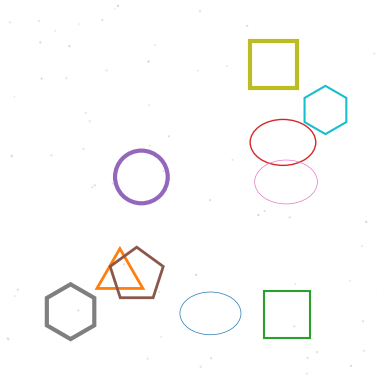[{"shape": "oval", "thickness": 0.5, "radius": 0.4, "center": [0.547, 0.186]}, {"shape": "triangle", "thickness": 2, "radius": 0.34, "center": [0.311, 0.285]}, {"shape": "square", "thickness": 1.5, "radius": 0.3, "center": [0.745, 0.183]}, {"shape": "oval", "thickness": 1, "radius": 0.43, "center": [0.735, 0.63]}, {"shape": "circle", "thickness": 3, "radius": 0.34, "center": [0.367, 0.54]}, {"shape": "pentagon", "thickness": 2, "radius": 0.36, "center": [0.355, 0.285]}, {"shape": "oval", "thickness": 0.5, "radius": 0.41, "center": [0.743, 0.527]}, {"shape": "hexagon", "thickness": 3, "radius": 0.36, "center": [0.183, 0.19]}, {"shape": "square", "thickness": 3, "radius": 0.31, "center": [0.71, 0.833]}, {"shape": "hexagon", "thickness": 1.5, "radius": 0.31, "center": [0.845, 0.714]}]